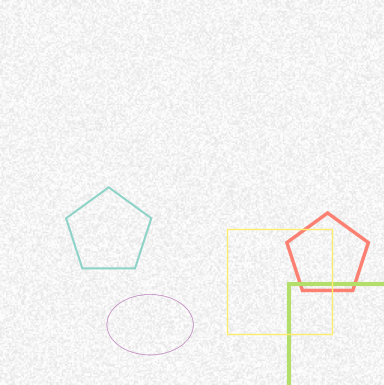[{"shape": "pentagon", "thickness": 1.5, "radius": 0.58, "center": [0.282, 0.397]}, {"shape": "pentagon", "thickness": 2.5, "radius": 0.56, "center": [0.851, 0.336]}, {"shape": "square", "thickness": 3, "radius": 0.71, "center": [0.895, 0.119]}, {"shape": "oval", "thickness": 0.5, "radius": 0.56, "center": [0.39, 0.157]}, {"shape": "square", "thickness": 1, "radius": 0.68, "center": [0.725, 0.268]}]